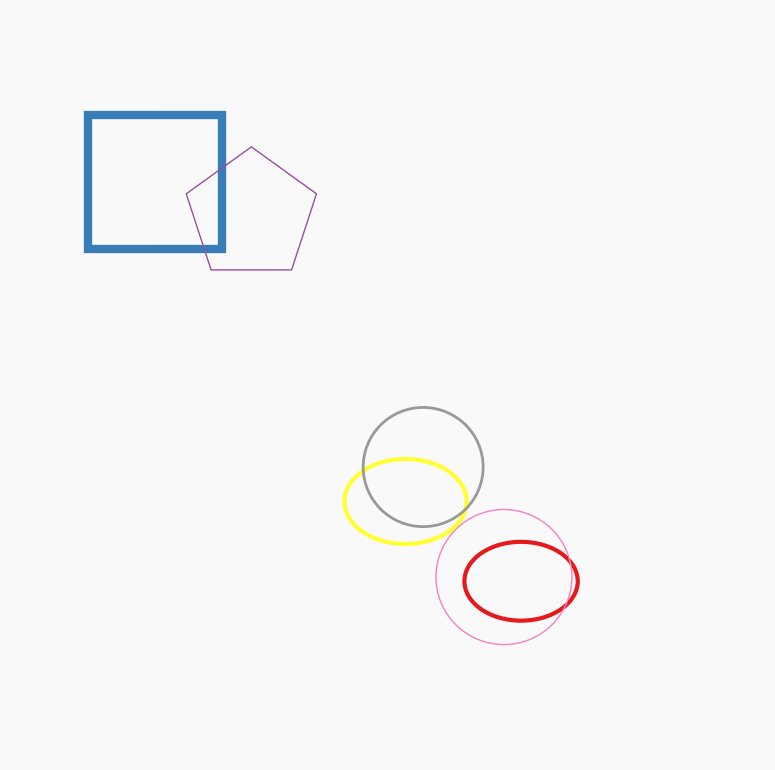[{"shape": "oval", "thickness": 1.5, "radius": 0.37, "center": [0.672, 0.245]}, {"shape": "square", "thickness": 3, "radius": 0.43, "center": [0.2, 0.764]}, {"shape": "pentagon", "thickness": 0.5, "radius": 0.44, "center": [0.324, 0.721]}, {"shape": "oval", "thickness": 1.5, "radius": 0.39, "center": [0.523, 0.349]}, {"shape": "circle", "thickness": 0.5, "radius": 0.44, "center": [0.65, 0.251]}, {"shape": "circle", "thickness": 1, "radius": 0.39, "center": [0.546, 0.393]}]